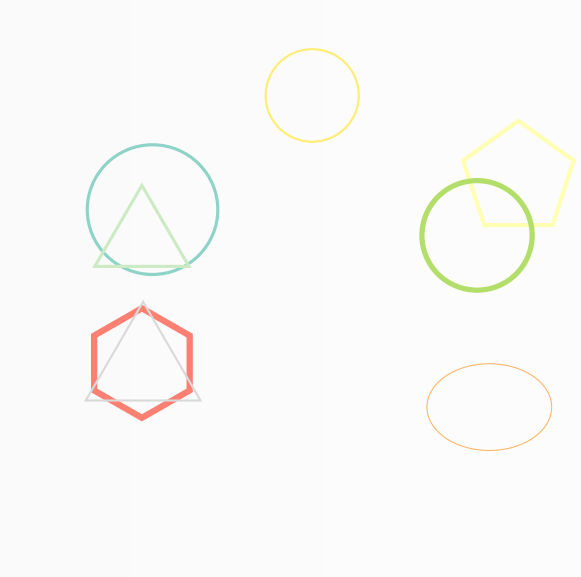[{"shape": "circle", "thickness": 1.5, "radius": 0.56, "center": [0.262, 0.636]}, {"shape": "pentagon", "thickness": 2, "radius": 0.5, "center": [0.892, 0.69]}, {"shape": "hexagon", "thickness": 3, "radius": 0.47, "center": [0.244, 0.371]}, {"shape": "oval", "thickness": 0.5, "radius": 0.54, "center": [0.842, 0.294]}, {"shape": "circle", "thickness": 2.5, "radius": 0.47, "center": [0.821, 0.592]}, {"shape": "triangle", "thickness": 1, "radius": 0.57, "center": [0.246, 0.363]}, {"shape": "triangle", "thickness": 1.5, "radius": 0.47, "center": [0.244, 0.585]}, {"shape": "circle", "thickness": 1, "radius": 0.4, "center": [0.537, 0.834]}]